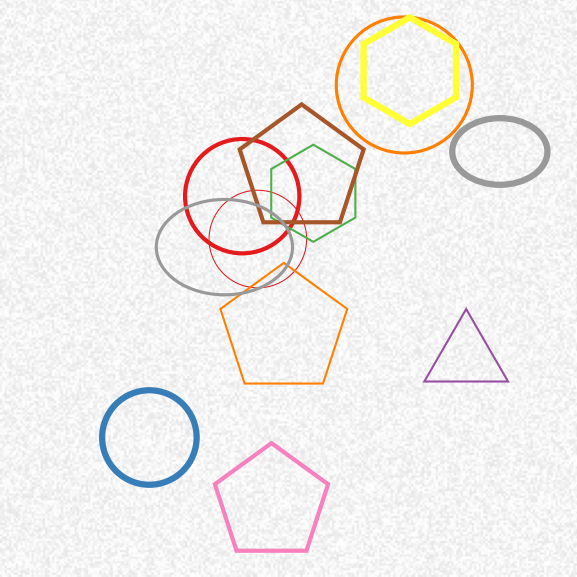[{"shape": "circle", "thickness": 2, "radius": 0.49, "center": [0.419, 0.659]}, {"shape": "circle", "thickness": 0.5, "radius": 0.42, "center": [0.446, 0.585]}, {"shape": "circle", "thickness": 3, "radius": 0.41, "center": [0.259, 0.242]}, {"shape": "hexagon", "thickness": 1, "radius": 0.42, "center": [0.543, 0.664]}, {"shape": "triangle", "thickness": 1, "radius": 0.42, "center": [0.807, 0.38]}, {"shape": "pentagon", "thickness": 1, "radius": 0.58, "center": [0.491, 0.428]}, {"shape": "circle", "thickness": 1.5, "radius": 0.59, "center": [0.7, 0.852]}, {"shape": "hexagon", "thickness": 3, "radius": 0.46, "center": [0.71, 0.877]}, {"shape": "pentagon", "thickness": 2, "radius": 0.56, "center": [0.522, 0.706]}, {"shape": "pentagon", "thickness": 2, "radius": 0.52, "center": [0.47, 0.129]}, {"shape": "oval", "thickness": 1.5, "radius": 0.59, "center": [0.389, 0.571]}, {"shape": "oval", "thickness": 3, "radius": 0.41, "center": [0.866, 0.737]}]